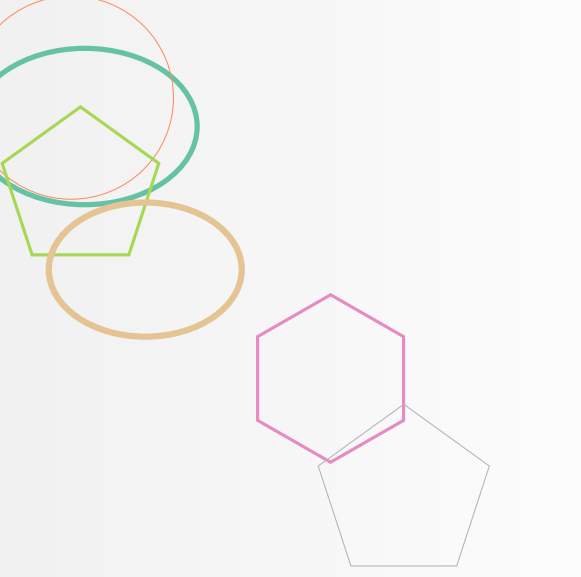[{"shape": "oval", "thickness": 2.5, "radius": 0.97, "center": [0.146, 0.78]}, {"shape": "circle", "thickness": 0.5, "radius": 0.88, "center": [0.123, 0.83]}, {"shape": "hexagon", "thickness": 1.5, "radius": 0.72, "center": [0.569, 0.344]}, {"shape": "pentagon", "thickness": 1.5, "radius": 0.71, "center": [0.138, 0.672]}, {"shape": "oval", "thickness": 3, "radius": 0.83, "center": [0.25, 0.532]}, {"shape": "pentagon", "thickness": 0.5, "radius": 0.77, "center": [0.695, 0.144]}]